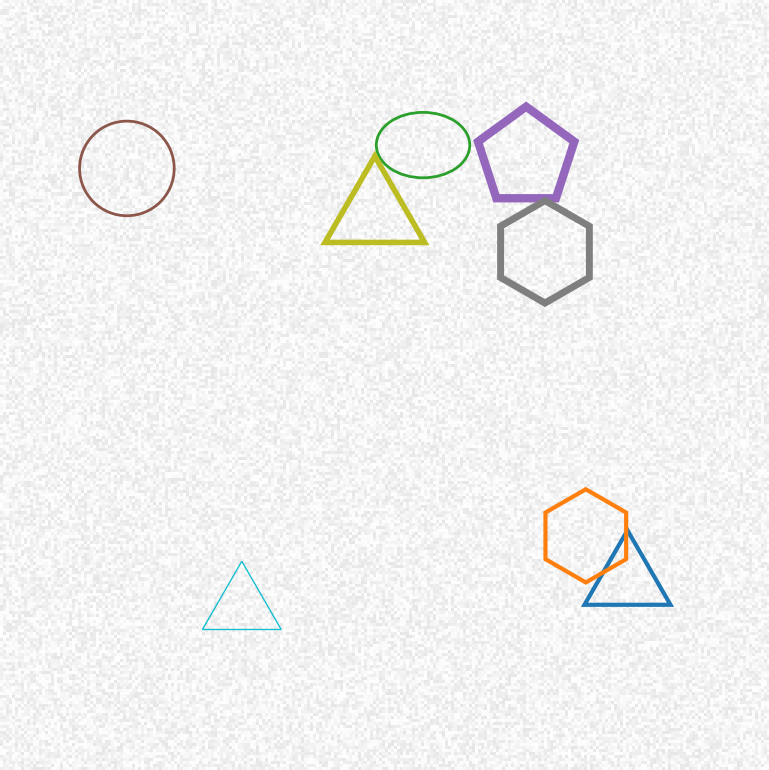[{"shape": "triangle", "thickness": 1.5, "radius": 0.32, "center": [0.815, 0.247]}, {"shape": "hexagon", "thickness": 1.5, "radius": 0.3, "center": [0.761, 0.304]}, {"shape": "oval", "thickness": 1, "radius": 0.3, "center": [0.549, 0.812]}, {"shape": "pentagon", "thickness": 3, "radius": 0.33, "center": [0.683, 0.796]}, {"shape": "circle", "thickness": 1, "radius": 0.31, "center": [0.165, 0.781]}, {"shape": "hexagon", "thickness": 2.5, "radius": 0.33, "center": [0.708, 0.673]}, {"shape": "triangle", "thickness": 2, "radius": 0.37, "center": [0.487, 0.722]}, {"shape": "triangle", "thickness": 0.5, "radius": 0.3, "center": [0.314, 0.212]}]